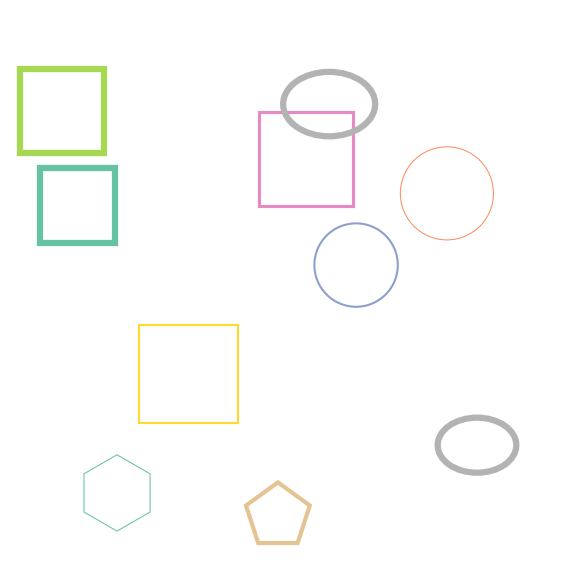[{"shape": "hexagon", "thickness": 0.5, "radius": 0.33, "center": [0.203, 0.146]}, {"shape": "square", "thickness": 3, "radius": 0.33, "center": [0.134, 0.643]}, {"shape": "circle", "thickness": 0.5, "radius": 0.4, "center": [0.774, 0.664]}, {"shape": "circle", "thickness": 1, "radius": 0.36, "center": [0.617, 0.54]}, {"shape": "square", "thickness": 1.5, "radius": 0.41, "center": [0.53, 0.723]}, {"shape": "square", "thickness": 3, "radius": 0.36, "center": [0.107, 0.806]}, {"shape": "square", "thickness": 1, "radius": 0.43, "center": [0.326, 0.352]}, {"shape": "pentagon", "thickness": 2, "radius": 0.29, "center": [0.481, 0.106]}, {"shape": "oval", "thickness": 3, "radius": 0.34, "center": [0.826, 0.228]}, {"shape": "oval", "thickness": 3, "radius": 0.4, "center": [0.57, 0.819]}]